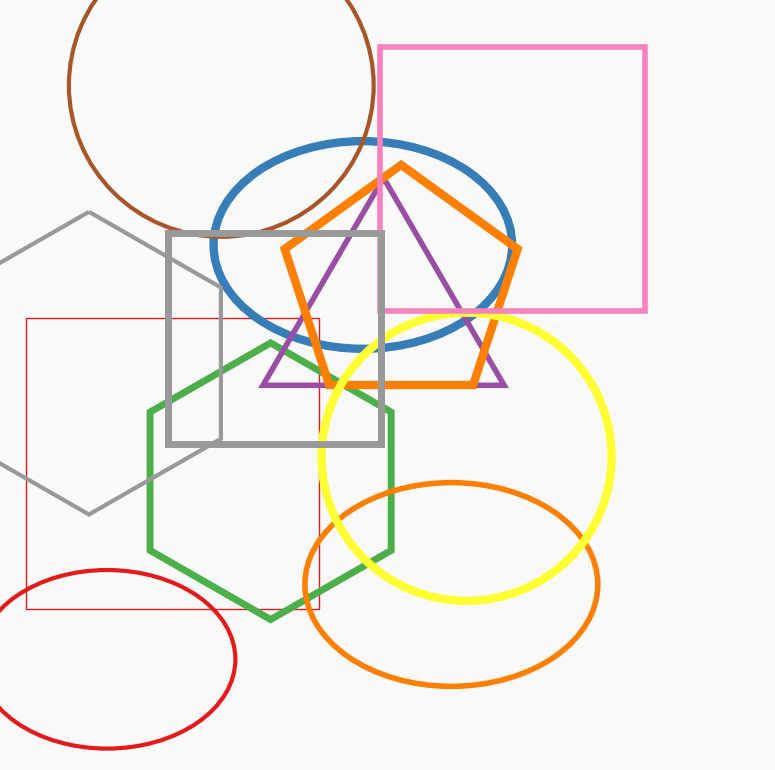[{"shape": "square", "thickness": 0.5, "radius": 0.94, "center": [0.223, 0.398]}, {"shape": "oval", "thickness": 1.5, "radius": 0.83, "center": [0.138, 0.144]}, {"shape": "oval", "thickness": 3, "radius": 0.96, "center": [0.468, 0.682]}, {"shape": "hexagon", "thickness": 2.5, "radius": 0.9, "center": [0.349, 0.375]}, {"shape": "triangle", "thickness": 2, "radius": 0.9, "center": [0.495, 0.589]}, {"shape": "pentagon", "thickness": 3, "radius": 0.79, "center": [0.518, 0.628]}, {"shape": "oval", "thickness": 2, "radius": 0.94, "center": [0.582, 0.241]}, {"shape": "circle", "thickness": 3, "radius": 0.94, "center": [0.602, 0.407]}, {"shape": "circle", "thickness": 1.5, "radius": 0.98, "center": [0.286, 0.889]}, {"shape": "square", "thickness": 2, "radius": 0.86, "center": [0.662, 0.767]}, {"shape": "hexagon", "thickness": 1.5, "radius": 0.98, "center": [0.115, 0.528]}, {"shape": "square", "thickness": 2.5, "radius": 0.69, "center": [0.354, 0.561]}]